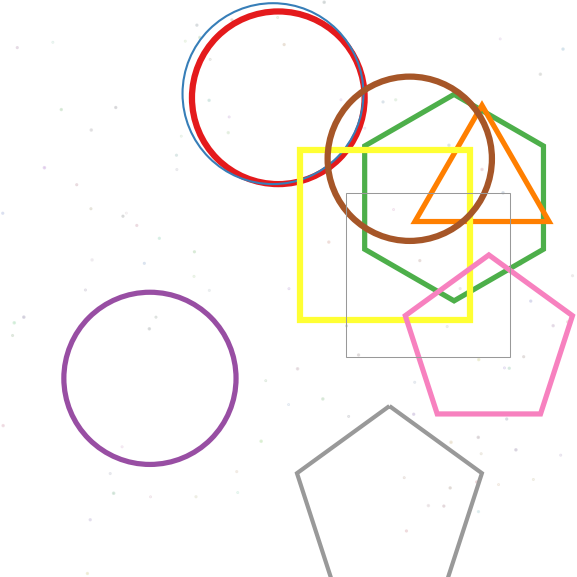[{"shape": "circle", "thickness": 3, "radius": 0.75, "center": [0.482, 0.83]}, {"shape": "circle", "thickness": 1, "radius": 0.78, "center": [0.473, 0.837]}, {"shape": "hexagon", "thickness": 2.5, "radius": 0.89, "center": [0.786, 0.657]}, {"shape": "circle", "thickness": 2.5, "radius": 0.75, "center": [0.26, 0.344]}, {"shape": "triangle", "thickness": 2.5, "radius": 0.67, "center": [0.835, 0.683]}, {"shape": "square", "thickness": 3, "radius": 0.73, "center": [0.667, 0.592]}, {"shape": "circle", "thickness": 3, "radius": 0.71, "center": [0.71, 0.724]}, {"shape": "pentagon", "thickness": 2.5, "radius": 0.76, "center": [0.847, 0.405]}, {"shape": "pentagon", "thickness": 2, "radius": 0.84, "center": [0.674, 0.128]}, {"shape": "square", "thickness": 0.5, "radius": 0.71, "center": [0.742, 0.524]}]